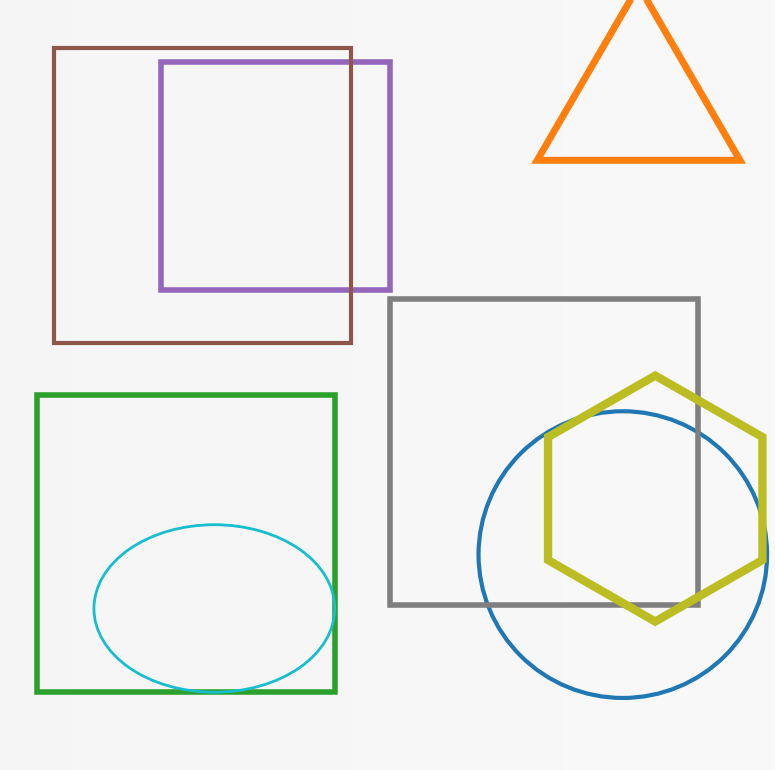[{"shape": "circle", "thickness": 1.5, "radius": 0.93, "center": [0.804, 0.28]}, {"shape": "triangle", "thickness": 2.5, "radius": 0.76, "center": [0.824, 0.867]}, {"shape": "square", "thickness": 2, "radius": 0.96, "center": [0.239, 0.294]}, {"shape": "square", "thickness": 2, "radius": 0.74, "center": [0.356, 0.771]}, {"shape": "square", "thickness": 1.5, "radius": 0.96, "center": [0.261, 0.747]}, {"shape": "square", "thickness": 2, "radius": 0.99, "center": [0.702, 0.413]}, {"shape": "hexagon", "thickness": 3, "radius": 0.8, "center": [0.845, 0.353]}, {"shape": "oval", "thickness": 1, "radius": 0.78, "center": [0.277, 0.21]}]